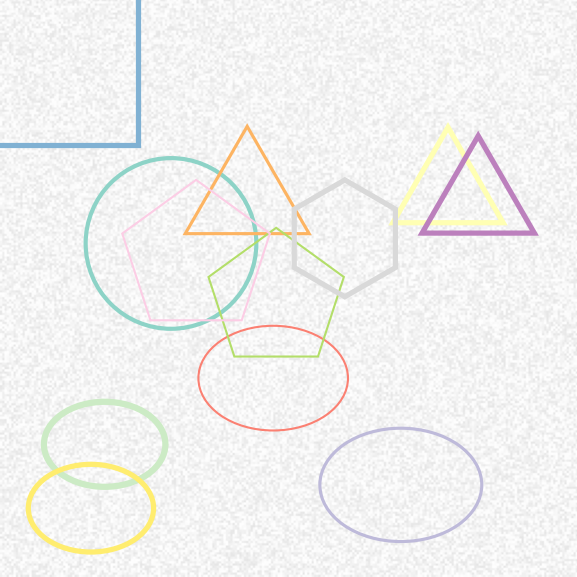[{"shape": "circle", "thickness": 2, "radius": 0.74, "center": [0.296, 0.578]}, {"shape": "triangle", "thickness": 2.5, "radius": 0.55, "center": [0.776, 0.669]}, {"shape": "oval", "thickness": 1.5, "radius": 0.7, "center": [0.694, 0.16]}, {"shape": "oval", "thickness": 1, "radius": 0.65, "center": [0.473, 0.344]}, {"shape": "square", "thickness": 2.5, "radius": 0.67, "center": [0.105, 0.883]}, {"shape": "triangle", "thickness": 1.5, "radius": 0.62, "center": [0.428, 0.656]}, {"shape": "pentagon", "thickness": 1, "radius": 0.62, "center": [0.478, 0.481]}, {"shape": "pentagon", "thickness": 1, "radius": 0.67, "center": [0.34, 0.553]}, {"shape": "hexagon", "thickness": 2.5, "radius": 0.51, "center": [0.597, 0.586]}, {"shape": "triangle", "thickness": 2.5, "radius": 0.56, "center": [0.828, 0.652]}, {"shape": "oval", "thickness": 3, "radius": 0.53, "center": [0.181, 0.23]}, {"shape": "oval", "thickness": 2.5, "radius": 0.54, "center": [0.157, 0.119]}]